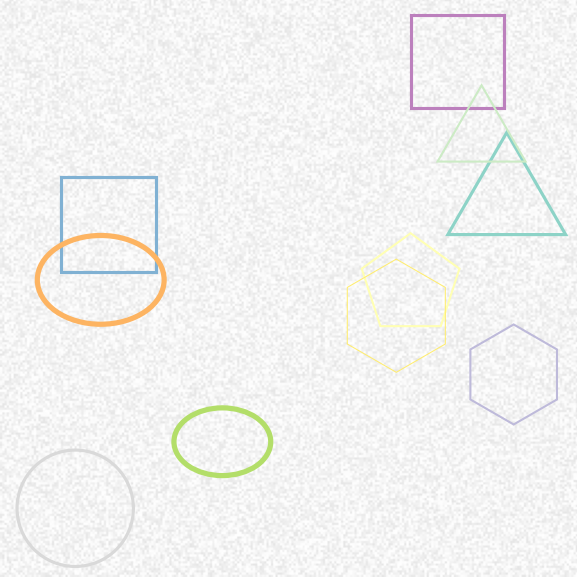[{"shape": "triangle", "thickness": 1.5, "radius": 0.59, "center": [0.877, 0.652]}, {"shape": "pentagon", "thickness": 1, "radius": 0.44, "center": [0.711, 0.506]}, {"shape": "hexagon", "thickness": 1, "radius": 0.43, "center": [0.889, 0.351]}, {"shape": "square", "thickness": 1.5, "radius": 0.41, "center": [0.188, 0.61]}, {"shape": "oval", "thickness": 2.5, "radius": 0.55, "center": [0.174, 0.515]}, {"shape": "oval", "thickness": 2.5, "radius": 0.42, "center": [0.385, 0.234]}, {"shape": "circle", "thickness": 1.5, "radius": 0.5, "center": [0.13, 0.119]}, {"shape": "square", "thickness": 1.5, "radius": 0.4, "center": [0.792, 0.892]}, {"shape": "triangle", "thickness": 1, "radius": 0.44, "center": [0.834, 0.763]}, {"shape": "hexagon", "thickness": 0.5, "radius": 0.49, "center": [0.686, 0.452]}]